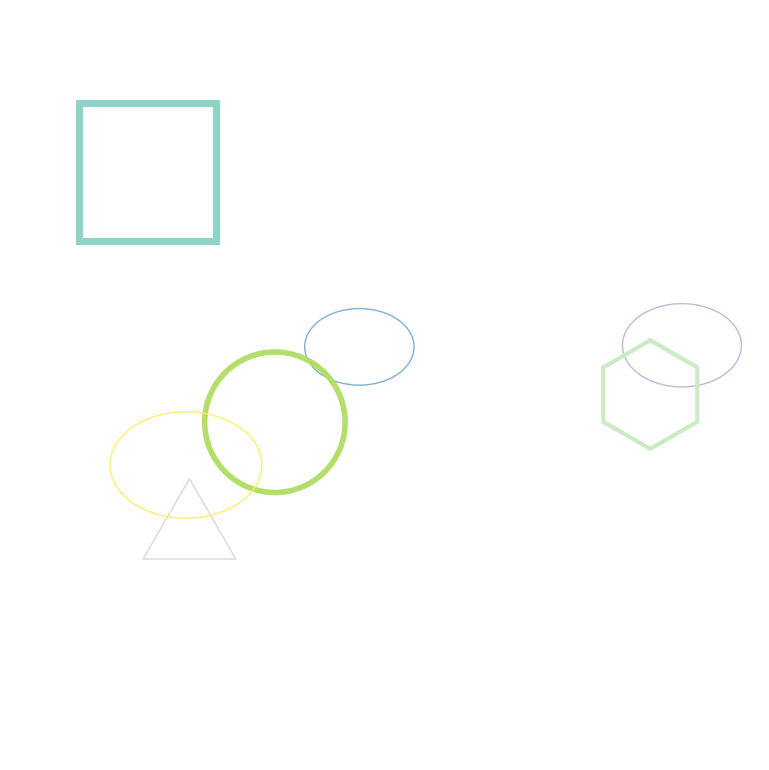[{"shape": "square", "thickness": 2.5, "radius": 0.45, "center": [0.191, 0.776]}, {"shape": "oval", "thickness": 0.5, "radius": 0.39, "center": [0.886, 0.552]}, {"shape": "oval", "thickness": 0.5, "radius": 0.36, "center": [0.467, 0.55]}, {"shape": "circle", "thickness": 2, "radius": 0.46, "center": [0.357, 0.452]}, {"shape": "triangle", "thickness": 0.5, "radius": 0.35, "center": [0.246, 0.309]}, {"shape": "hexagon", "thickness": 1.5, "radius": 0.35, "center": [0.845, 0.488]}, {"shape": "oval", "thickness": 0.5, "radius": 0.49, "center": [0.242, 0.396]}]